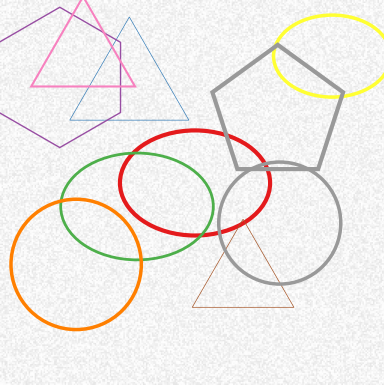[{"shape": "oval", "thickness": 3, "radius": 0.97, "center": [0.507, 0.525]}, {"shape": "triangle", "thickness": 0.5, "radius": 0.89, "center": [0.336, 0.777]}, {"shape": "oval", "thickness": 2, "radius": 0.99, "center": [0.356, 0.464]}, {"shape": "hexagon", "thickness": 1, "radius": 0.91, "center": [0.155, 0.799]}, {"shape": "circle", "thickness": 2.5, "radius": 0.85, "center": [0.198, 0.313]}, {"shape": "oval", "thickness": 2.5, "radius": 0.76, "center": [0.863, 0.854]}, {"shape": "triangle", "thickness": 0.5, "radius": 0.76, "center": [0.631, 0.278]}, {"shape": "triangle", "thickness": 1.5, "radius": 0.78, "center": [0.216, 0.853]}, {"shape": "circle", "thickness": 2.5, "radius": 0.79, "center": [0.727, 0.421]}, {"shape": "pentagon", "thickness": 3, "radius": 0.89, "center": [0.721, 0.705]}]